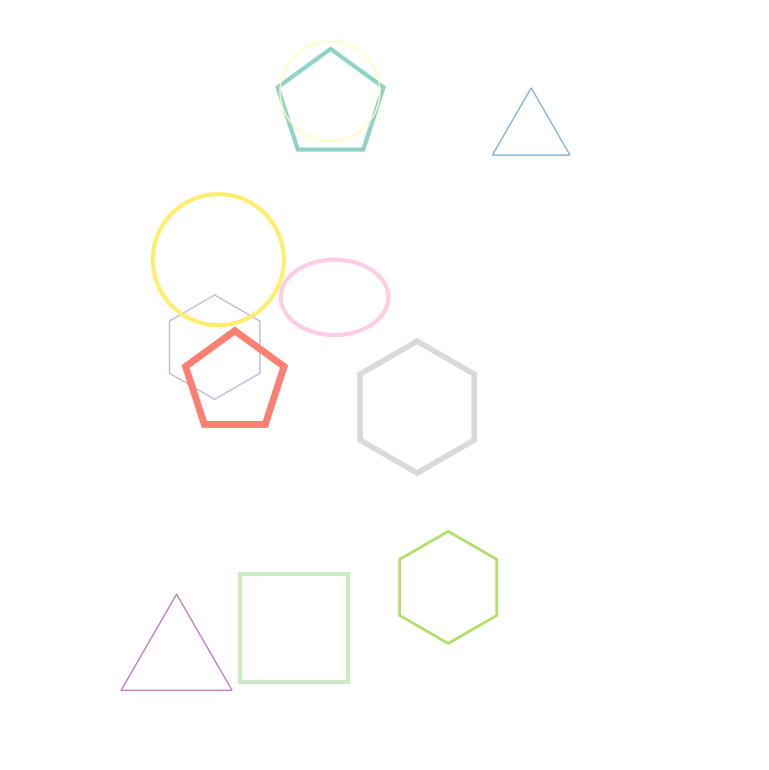[{"shape": "pentagon", "thickness": 1.5, "radius": 0.36, "center": [0.429, 0.864]}, {"shape": "circle", "thickness": 0.5, "radius": 0.32, "center": [0.429, 0.881]}, {"shape": "hexagon", "thickness": 0.5, "radius": 0.34, "center": [0.279, 0.549]}, {"shape": "pentagon", "thickness": 2.5, "radius": 0.34, "center": [0.305, 0.503]}, {"shape": "triangle", "thickness": 0.5, "radius": 0.29, "center": [0.69, 0.828]}, {"shape": "hexagon", "thickness": 1, "radius": 0.36, "center": [0.582, 0.237]}, {"shape": "oval", "thickness": 1.5, "radius": 0.35, "center": [0.435, 0.614]}, {"shape": "hexagon", "thickness": 2, "radius": 0.43, "center": [0.542, 0.471]}, {"shape": "triangle", "thickness": 0.5, "radius": 0.42, "center": [0.229, 0.145]}, {"shape": "square", "thickness": 1.5, "radius": 0.35, "center": [0.381, 0.184]}, {"shape": "circle", "thickness": 1.5, "radius": 0.43, "center": [0.284, 0.663]}]